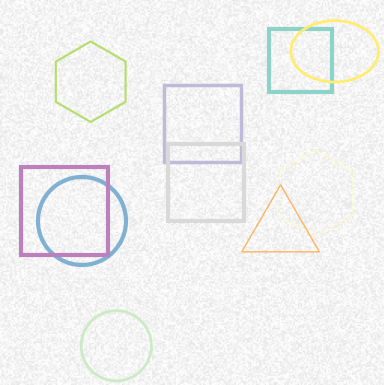[{"shape": "square", "thickness": 3, "radius": 0.41, "center": [0.78, 0.843]}, {"shape": "hexagon", "thickness": 0.5, "radius": 0.56, "center": [0.819, 0.497]}, {"shape": "square", "thickness": 2.5, "radius": 0.5, "center": [0.527, 0.679]}, {"shape": "circle", "thickness": 3, "radius": 0.57, "center": [0.213, 0.426]}, {"shape": "triangle", "thickness": 1, "radius": 0.58, "center": [0.729, 0.404]}, {"shape": "hexagon", "thickness": 1.5, "radius": 0.52, "center": [0.236, 0.788]}, {"shape": "square", "thickness": 3, "radius": 0.49, "center": [0.535, 0.526]}, {"shape": "square", "thickness": 3, "radius": 0.57, "center": [0.168, 0.452]}, {"shape": "circle", "thickness": 2, "radius": 0.46, "center": [0.302, 0.102]}, {"shape": "oval", "thickness": 2, "radius": 0.57, "center": [0.869, 0.867]}]